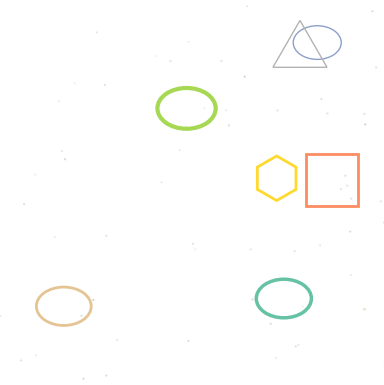[{"shape": "oval", "thickness": 2.5, "radius": 0.36, "center": [0.737, 0.225]}, {"shape": "square", "thickness": 2, "radius": 0.34, "center": [0.862, 0.532]}, {"shape": "oval", "thickness": 1, "radius": 0.31, "center": [0.824, 0.889]}, {"shape": "oval", "thickness": 3, "radius": 0.38, "center": [0.485, 0.719]}, {"shape": "hexagon", "thickness": 2, "radius": 0.29, "center": [0.719, 0.537]}, {"shape": "oval", "thickness": 2, "radius": 0.36, "center": [0.166, 0.205]}, {"shape": "triangle", "thickness": 1, "radius": 0.41, "center": [0.779, 0.866]}]